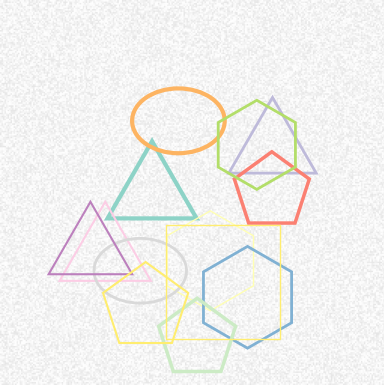[{"shape": "triangle", "thickness": 3, "radius": 0.67, "center": [0.395, 0.5]}, {"shape": "hexagon", "thickness": 1, "radius": 0.65, "center": [0.546, 0.323]}, {"shape": "triangle", "thickness": 2, "radius": 0.66, "center": [0.708, 0.616]}, {"shape": "pentagon", "thickness": 2.5, "radius": 0.51, "center": [0.706, 0.503]}, {"shape": "hexagon", "thickness": 2, "radius": 0.66, "center": [0.643, 0.228]}, {"shape": "oval", "thickness": 3, "radius": 0.6, "center": [0.463, 0.686]}, {"shape": "hexagon", "thickness": 2, "radius": 0.58, "center": [0.667, 0.624]}, {"shape": "triangle", "thickness": 1.5, "radius": 0.68, "center": [0.273, 0.339]}, {"shape": "oval", "thickness": 2, "radius": 0.6, "center": [0.364, 0.297]}, {"shape": "triangle", "thickness": 1.5, "radius": 0.63, "center": [0.235, 0.35]}, {"shape": "pentagon", "thickness": 2.5, "radius": 0.53, "center": [0.512, 0.12]}, {"shape": "square", "thickness": 1, "radius": 0.74, "center": [0.579, 0.267]}, {"shape": "pentagon", "thickness": 1.5, "radius": 0.58, "center": [0.378, 0.203]}]